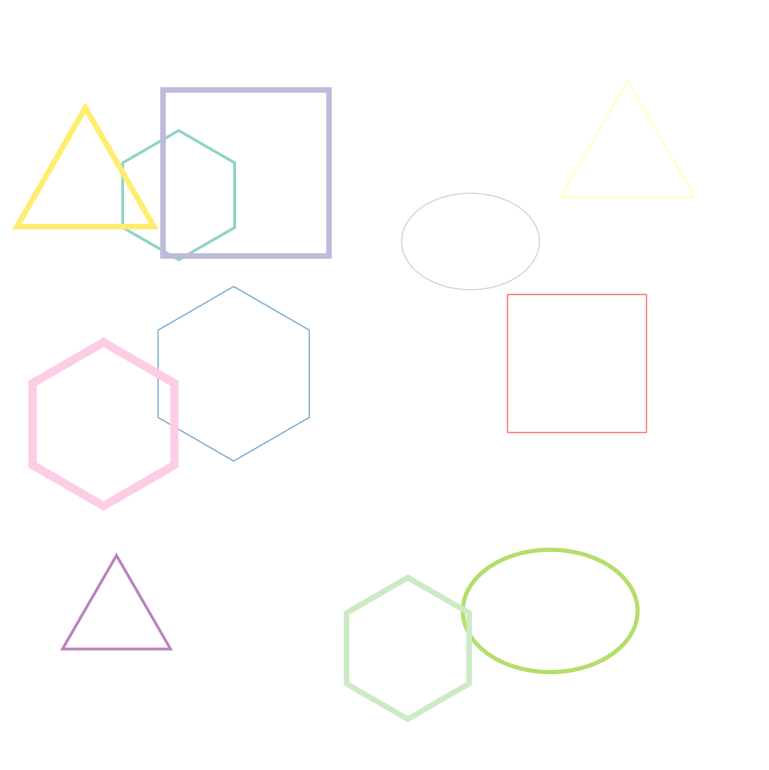[{"shape": "hexagon", "thickness": 1, "radius": 0.42, "center": [0.232, 0.747]}, {"shape": "triangle", "thickness": 0.5, "radius": 0.5, "center": [0.815, 0.795]}, {"shape": "square", "thickness": 2, "radius": 0.54, "center": [0.319, 0.776]}, {"shape": "square", "thickness": 0.5, "radius": 0.45, "center": [0.749, 0.528]}, {"shape": "hexagon", "thickness": 0.5, "radius": 0.57, "center": [0.303, 0.515]}, {"shape": "oval", "thickness": 1.5, "radius": 0.57, "center": [0.715, 0.207]}, {"shape": "hexagon", "thickness": 3, "radius": 0.53, "center": [0.134, 0.449]}, {"shape": "oval", "thickness": 0.5, "radius": 0.45, "center": [0.611, 0.686]}, {"shape": "triangle", "thickness": 1, "radius": 0.41, "center": [0.151, 0.198]}, {"shape": "hexagon", "thickness": 2, "radius": 0.46, "center": [0.53, 0.158]}, {"shape": "triangle", "thickness": 2, "radius": 0.51, "center": [0.111, 0.757]}]